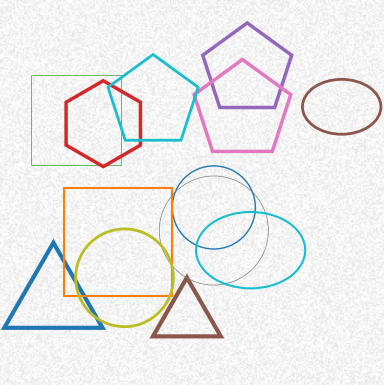[{"shape": "triangle", "thickness": 3, "radius": 0.74, "center": [0.139, 0.222]}, {"shape": "circle", "thickness": 1, "radius": 0.54, "center": [0.555, 0.461]}, {"shape": "square", "thickness": 1.5, "radius": 0.7, "center": [0.305, 0.371]}, {"shape": "square", "thickness": 0.5, "radius": 0.58, "center": [0.198, 0.687]}, {"shape": "hexagon", "thickness": 2.5, "radius": 0.56, "center": [0.268, 0.679]}, {"shape": "pentagon", "thickness": 2.5, "radius": 0.61, "center": [0.642, 0.819]}, {"shape": "oval", "thickness": 2, "radius": 0.51, "center": [0.887, 0.723]}, {"shape": "triangle", "thickness": 3, "radius": 0.51, "center": [0.485, 0.177]}, {"shape": "pentagon", "thickness": 2.5, "radius": 0.66, "center": [0.63, 0.713]}, {"shape": "circle", "thickness": 0.5, "radius": 0.71, "center": [0.555, 0.401]}, {"shape": "circle", "thickness": 2, "radius": 0.63, "center": [0.323, 0.278]}, {"shape": "pentagon", "thickness": 2, "radius": 0.62, "center": [0.398, 0.735]}, {"shape": "oval", "thickness": 1.5, "radius": 0.71, "center": [0.651, 0.35]}]